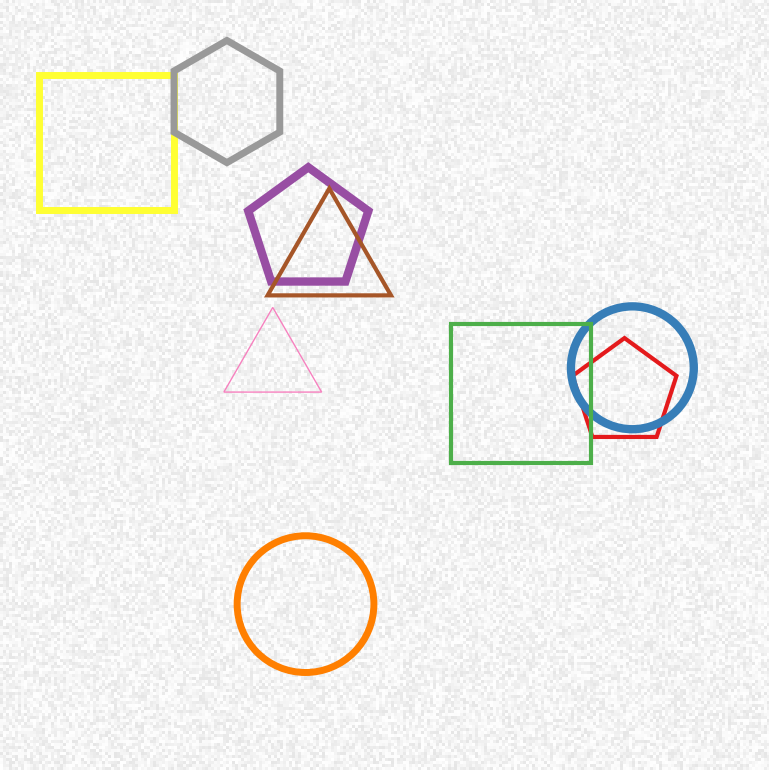[{"shape": "pentagon", "thickness": 1.5, "radius": 0.35, "center": [0.811, 0.49]}, {"shape": "circle", "thickness": 3, "radius": 0.4, "center": [0.821, 0.522]}, {"shape": "square", "thickness": 1.5, "radius": 0.45, "center": [0.677, 0.489]}, {"shape": "pentagon", "thickness": 3, "radius": 0.41, "center": [0.4, 0.701]}, {"shape": "circle", "thickness": 2.5, "radius": 0.44, "center": [0.397, 0.215]}, {"shape": "square", "thickness": 2.5, "radius": 0.44, "center": [0.139, 0.815]}, {"shape": "triangle", "thickness": 1.5, "radius": 0.46, "center": [0.428, 0.663]}, {"shape": "triangle", "thickness": 0.5, "radius": 0.37, "center": [0.354, 0.527]}, {"shape": "hexagon", "thickness": 2.5, "radius": 0.4, "center": [0.295, 0.868]}]